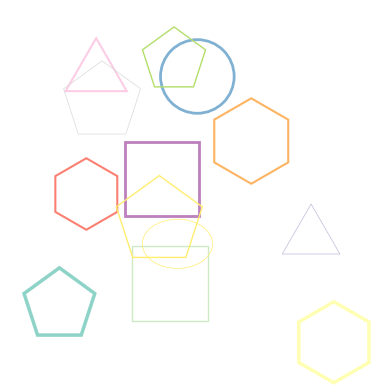[{"shape": "pentagon", "thickness": 2.5, "radius": 0.48, "center": [0.154, 0.208]}, {"shape": "hexagon", "thickness": 2.5, "radius": 0.53, "center": [0.867, 0.111]}, {"shape": "triangle", "thickness": 0.5, "radius": 0.43, "center": [0.808, 0.384]}, {"shape": "hexagon", "thickness": 1.5, "radius": 0.46, "center": [0.224, 0.496]}, {"shape": "circle", "thickness": 2, "radius": 0.48, "center": [0.513, 0.801]}, {"shape": "hexagon", "thickness": 1.5, "radius": 0.55, "center": [0.653, 0.634]}, {"shape": "pentagon", "thickness": 1, "radius": 0.43, "center": [0.452, 0.844]}, {"shape": "triangle", "thickness": 1.5, "radius": 0.46, "center": [0.25, 0.809]}, {"shape": "pentagon", "thickness": 0.5, "radius": 0.53, "center": [0.265, 0.737]}, {"shape": "square", "thickness": 2, "radius": 0.48, "center": [0.42, 0.535]}, {"shape": "square", "thickness": 1, "radius": 0.49, "center": [0.441, 0.263]}, {"shape": "oval", "thickness": 0.5, "radius": 0.46, "center": [0.461, 0.367]}, {"shape": "pentagon", "thickness": 1, "radius": 0.59, "center": [0.414, 0.426]}]